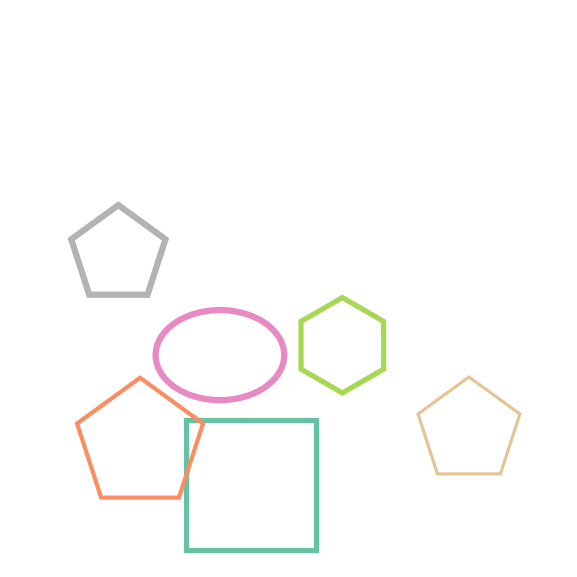[{"shape": "square", "thickness": 2.5, "radius": 0.56, "center": [0.435, 0.159]}, {"shape": "pentagon", "thickness": 2, "radius": 0.57, "center": [0.242, 0.23]}, {"shape": "oval", "thickness": 3, "radius": 0.56, "center": [0.381, 0.384]}, {"shape": "hexagon", "thickness": 2.5, "radius": 0.41, "center": [0.593, 0.401]}, {"shape": "pentagon", "thickness": 1.5, "radius": 0.46, "center": [0.812, 0.254]}, {"shape": "pentagon", "thickness": 3, "radius": 0.43, "center": [0.205, 0.558]}]